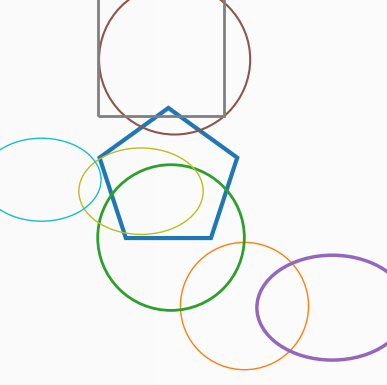[{"shape": "pentagon", "thickness": 3, "radius": 0.93, "center": [0.435, 0.533]}, {"shape": "circle", "thickness": 1, "radius": 0.83, "center": [0.631, 0.205]}, {"shape": "circle", "thickness": 2, "radius": 0.95, "center": [0.441, 0.383]}, {"shape": "oval", "thickness": 2.5, "radius": 0.97, "center": [0.857, 0.201]}, {"shape": "circle", "thickness": 1.5, "radius": 0.98, "center": [0.451, 0.846]}, {"shape": "square", "thickness": 2, "radius": 0.81, "center": [0.415, 0.861]}, {"shape": "oval", "thickness": 1, "radius": 0.8, "center": [0.364, 0.503]}, {"shape": "oval", "thickness": 1, "radius": 0.77, "center": [0.107, 0.533]}]